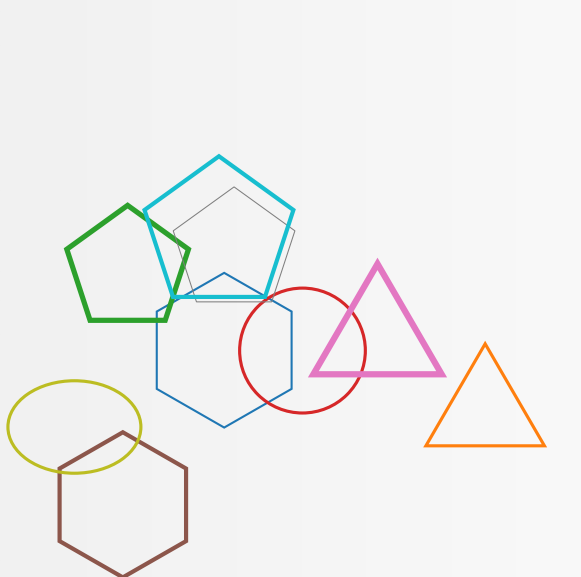[{"shape": "hexagon", "thickness": 1, "radius": 0.67, "center": [0.386, 0.393]}, {"shape": "triangle", "thickness": 1.5, "radius": 0.59, "center": [0.835, 0.286]}, {"shape": "pentagon", "thickness": 2.5, "radius": 0.55, "center": [0.22, 0.534]}, {"shape": "circle", "thickness": 1.5, "radius": 0.54, "center": [0.52, 0.392]}, {"shape": "hexagon", "thickness": 2, "radius": 0.63, "center": [0.211, 0.125]}, {"shape": "triangle", "thickness": 3, "radius": 0.64, "center": [0.649, 0.415]}, {"shape": "pentagon", "thickness": 0.5, "radius": 0.55, "center": [0.403, 0.565]}, {"shape": "oval", "thickness": 1.5, "radius": 0.57, "center": [0.128, 0.26]}, {"shape": "pentagon", "thickness": 2, "radius": 0.67, "center": [0.377, 0.594]}]